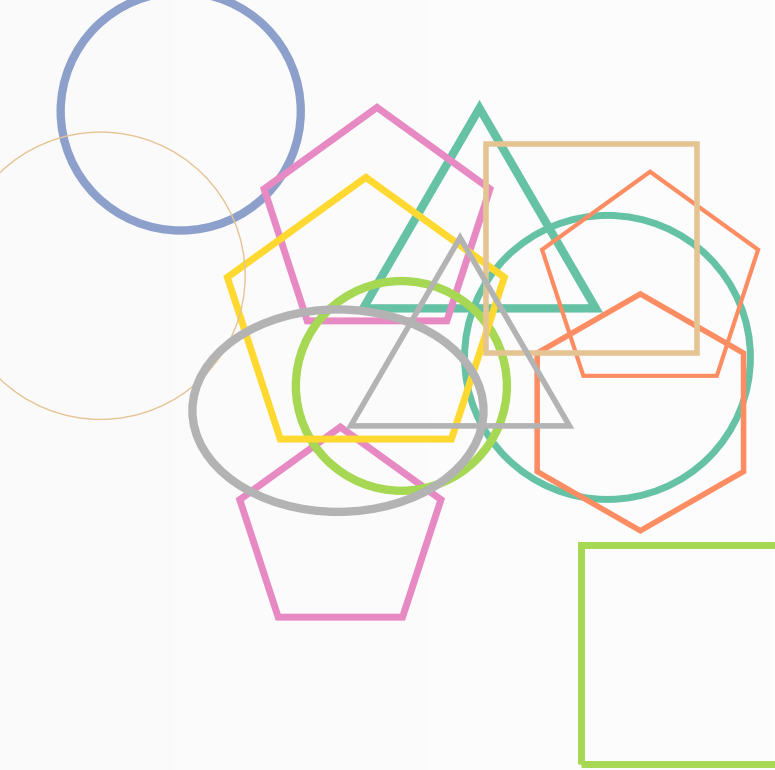[{"shape": "triangle", "thickness": 3, "radius": 0.87, "center": [0.619, 0.686]}, {"shape": "circle", "thickness": 2.5, "radius": 0.92, "center": [0.784, 0.536]}, {"shape": "hexagon", "thickness": 2, "radius": 0.77, "center": [0.826, 0.465]}, {"shape": "pentagon", "thickness": 1.5, "radius": 0.73, "center": [0.839, 0.63]}, {"shape": "circle", "thickness": 3, "radius": 0.77, "center": [0.233, 0.856]}, {"shape": "pentagon", "thickness": 2.5, "radius": 0.77, "center": [0.487, 0.707]}, {"shape": "pentagon", "thickness": 2.5, "radius": 0.68, "center": [0.439, 0.309]}, {"shape": "square", "thickness": 2.5, "radius": 0.71, "center": [0.892, 0.15]}, {"shape": "circle", "thickness": 3, "radius": 0.68, "center": [0.518, 0.499]}, {"shape": "pentagon", "thickness": 2.5, "radius": 0.94, "center": [0.472, 0.582]}, {"shape": "square", "thickness": 2, "radius": 0.68, "center": [0.763, 0.677]}, {"shape": "circle", "thickness": 0.5, "radius": 0.93, "center": [0.13, 0.642]}, {"shape": "oval", "thickness": 3, "radius": 0.94, "center": [0.436, 0.467]}, {"shape": "triangle", "thickness": 2, "radius": 0.81, "center": [0.594, 0.528]}]